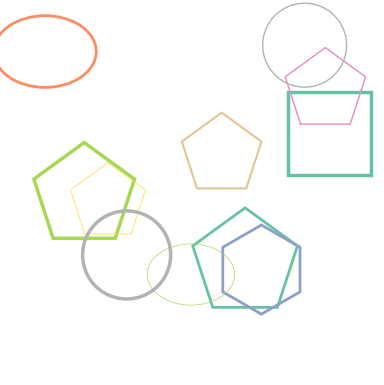[{"shape": "pentagon", "thickness": 2, "radius": 0.71, "center": [0.637, 0.317]}, {"shape": "square", "thickness": 2.5, "radius": 0.54, "center": [0.856, 0.653]}, {"shape": "oval", "thickness": 2, "radius": 0.67, "center": [0.117, 0.866]}, {"shape": "hexagon", "thickness": 2, "radius": 0.58, "center": [0.679, 0.3]}, {"shape": "pentagon", "thickness": 1, "radius": 0.55, "center": [0.845, 0.766]}, {"shape": "pentagon", "thickness": 2.5, "radius": 0.69, "center": [0.219, 0.492]}, {"shape": "oval", "thickness": 0.5, "radius": 0.57, "center": [0.496, 0.287]}, {"shape": "pentagon", "thickness": 0.5, "radius": 0.51, "center": [0.28, 0.475]}, {"shape": "pentagon", "thickness": 1.5, "radius": 0.54, "center": [0.576, 0.599]}, {"shape": "circle", "thickness": 1, "radius": 0.54, "center": [0.791, 0.883]}, {"shape": "circle", "thickness": 2.5, "radius": 0.57, "center": [0.329, 0.338]}]